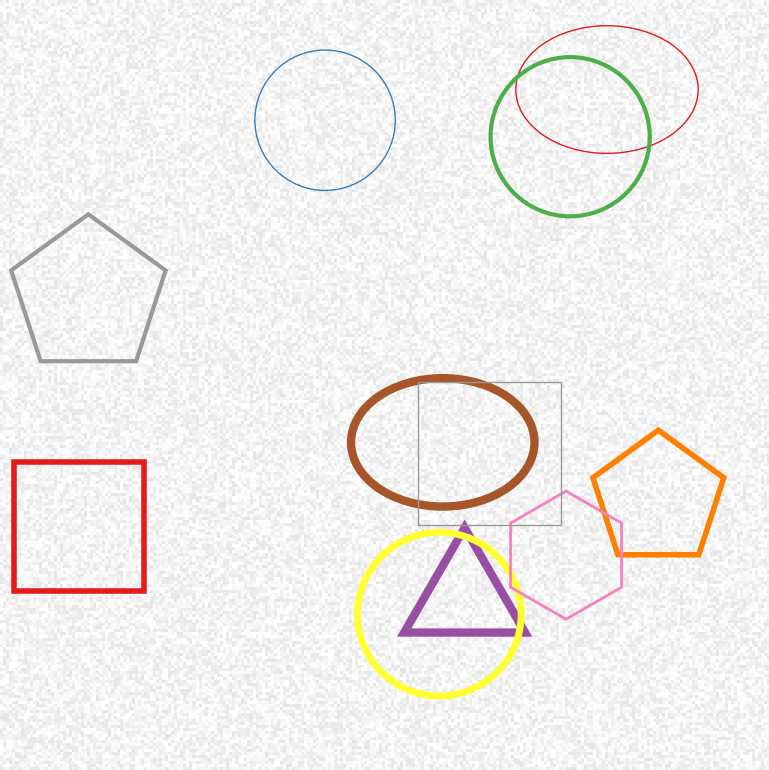[{"shape": "oval", "thickness": 0.5, "radius": 0.59, "center": [0.788, 0.884]}, {"shape": "square", "thickness": 2, "radius": 0.42, "center": [0.102, 0.316]}, {"shape": "circle", "thickness": 0.5, "radius": 0.46, "center": [0.422, 0.844]}, {"shape": "circle", "thickness": 1.5, "radius": 0.52, "center": [0.74, 0.822]}, {"shape": "triangle", "thickness": 3, "radius": 0.45, "center": [0.603, 0.224]}, {"shape": "pentagon", "thickness": 2, "radius": 0.45, "center": [0.855, 0.352]}, {"shape": "circle", "thickness": 2.5, "radius": 0.53, "center": [0.571, 0.202]}, {"shape": "oval", "thickness": 3, "radius": 0.6, "center": [0.575, 0.426]}, {"shape": "hexagon", "thickness": 1, "radius": 0.42, "center": [0.735, 0.279]}, {"shape": "square", "thickness": 0.5, "radius": 0.46, "center": [0.636, 0.411]}, {"shape": "pentagon", "thickness": 1.5, "radius": 0.53, "center": [0.115, 0.616]}]